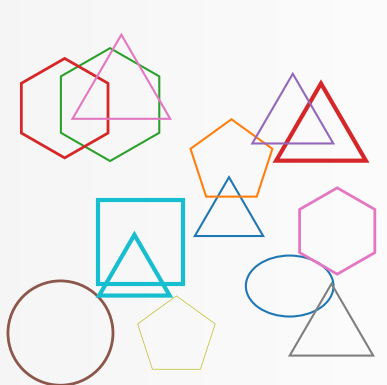[{"shape": "triangle", "thickness": 1.5, "radius": 0.51, "center": [0.591, 0.438]}, {"shape": "oval", "thickness": 1.5, "radius": 0.57, "center": [0.748, 0.257]}, {"shape": "pentagon", "thickness": 1.5, "radius": 0.56, "center": [0.597, 0.579]}, {"shape": "hexagon", "thickness": 1.5, "radius": 0.73, "center": [0.284, 0.728]}, {"shape": "hexagon", "thickness": 2, "radius": 0.65, "center": [0.167, 0.719]}, {"shape": "triangle", "thickness": 3, "radius": 0.67, "center": [0.828, 0.65]}, {"shape": "triangle", "thickness": 1.5, "radius": 0.6, "center": [0.756, 0.688]}, {"shape": "circle", "thickness": 2, "radius": 0.68, "center": [0.156, 0.135]}, {"shape": "triangle", "thickness": 1.5, "radius": 0.73, "center": [0.313, 0.764]}, {"shape": "hexagon", "thickness": 2, "radius": 0.56, "center": [0.87, 0.4]}, {"shape": "triangle", "thickness": 1.5, "radius": 0.62, "center": [0.855, 0.139]}, {"shape": "pentagon", "thickness": 0.5, "radius": 0.53, "center": [0.455, 0.126]}, {"shape": "triangle", "thickness": 3, "radius": 0.53, "center": [0.347, 0.285]}, {"shape": "square", "thickness": 3, "radius": 0.54, "center": [0.362, 0.371]}]